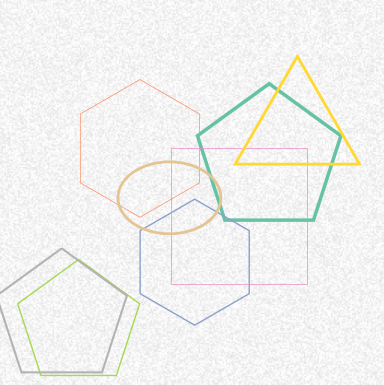[{"shape": "pentagon", "thickness": 2.5, "radius": 0.98, "center": [0.699, 0.587]}, {"shape": "hexagon", "thickness": 0.5, "radius": 0.89, "center": [0.364, 0.615]}, {"shape": "hexagon", "thickness": 1, "radius": 0.82, "center": [0.506, 0.319]}, {"shape": "square", "thickness": 0.5, "radius": 0.88, "center": [0.622, 0.439]}, {"shape": "pentagon", "thickness": 1, "radius": 0.83, "center": [0.204, 0.16]}, {"shape": "triangle", "thickness": 2, "radius": 0.93, "center": [0.772, 0.667]}, {"shape": "oval", "thickness": 2, "radius": 0.67, "center": [0.44, 0.486]}, {"shape": "pentagon", "thickness": 1.5, "radius": 0.89, "center": [0.16, 0.177]}]